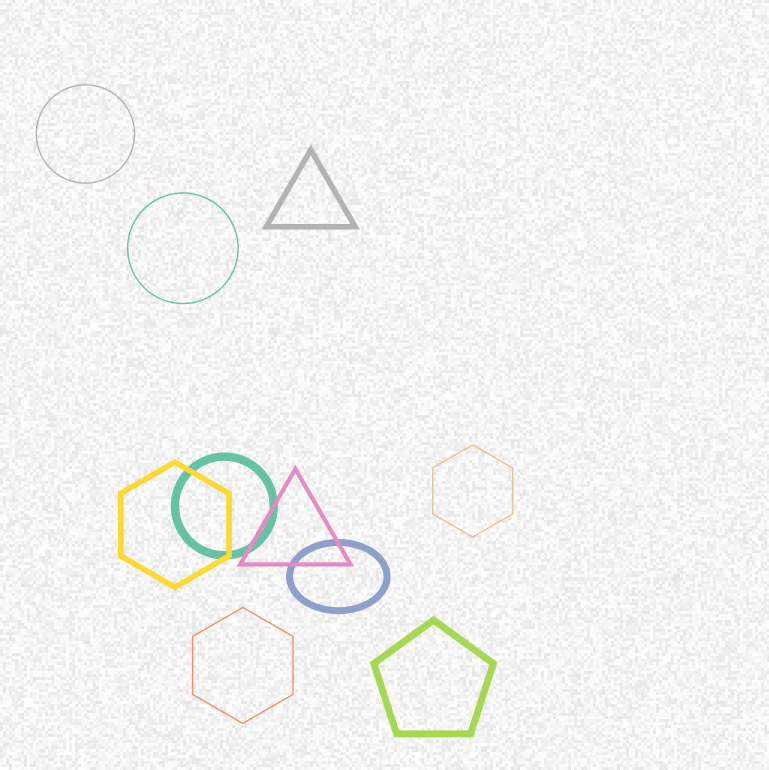[{"shape": "circle", "thickness": 3, "radius": 0.32, "center": [0.291, 0.343]}, {"shape": "circle", "thickness": 0.5, "radius": 0.36, "center": [0.238, 0.678]}, {"shape": "hexagon", "thickness": 0.5, "radius": 0.38, "center": [0.315, 0.136]}, {"shape": "oval", "thickness": 2.5, "radius": 0.32, "center": [0.439, 0.251]}, {"shape": "triangle", "thickness": 1.5, "radius": 0.41, "center": [0.384, 0.308]}, {"shape": "pentagon", "thickness": 2.5, "radius": 0.41, "center": [0.563, 0.113]}, {"shape": "hexagon", "thickness": 2, "radius": 0.41, "center": [0.227, 0.319]}, {"shape": "hexagon", "thickness": 0.5, "radius": 0.3, "center": [0.614, 0.362]}, {"shape": "triangle", "thickness": 2, "radius": 0.33, "center": [0.404, 0.739]}, {"shape": "circle", "thickness": 0.5, "radius": 0.32, "center": [0.111, 0.826]}]